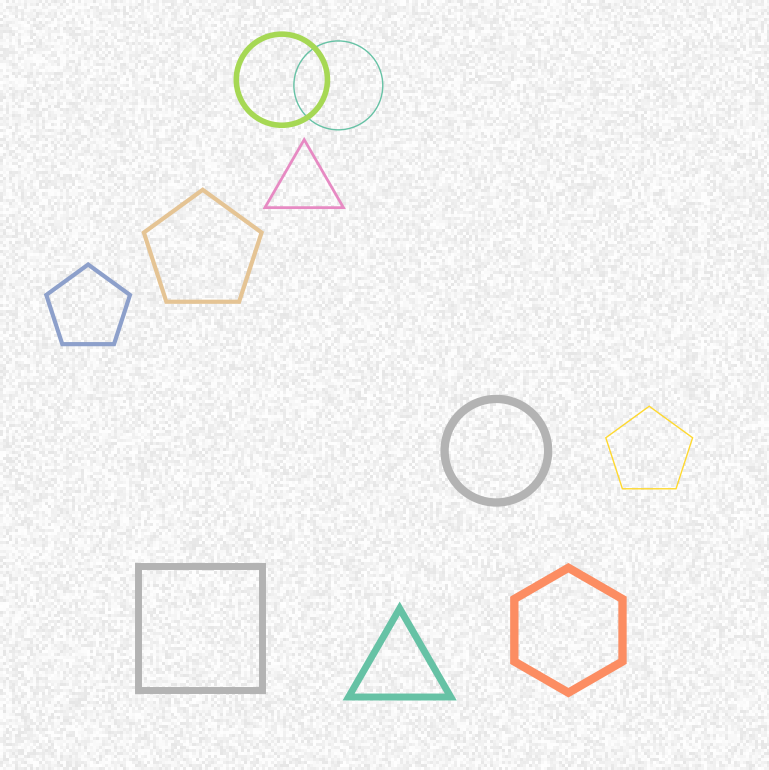[{"shape": "triangle", "thickness": 2.5, "radius": 0.38, "center": [0.519, 0.133]}, {"shape": "circle", "thickness": 0.5, "radius": 0.29, "center": [0.439, 0.889]}, {"shape": "hexagon", "thickness": 3, "radius": 0.41, "center": [0.738, 0.181]}, {"shape": "pentagon", "thickness": 1.5, "radius": 0.29, "center": [0.114, 0.599]}, {"shape": "triangle", "thickness": 1, "radius": 0.29, "center": [0.395, 0.76]}, {"shape": "circle", "thickness": 2, "radius": 0.3, "center": [0.366, 0.896]}, {"shape": "pentagon", "thickness": 0.5, "radius": 0.3, "center": [0.843, 0.413]}, {"shape": "pentagon", "thickness": 1.5, "radius": 0.4, "center": [0.263, 0.673]}, {"shape": "circle", "thickness": 3, "radius": 0.34, "center": [0.645, 0.415]}, {"shape": "square", "thickness": 2.5, "radius": 0.4, "center": [0.26, 0.184]}]